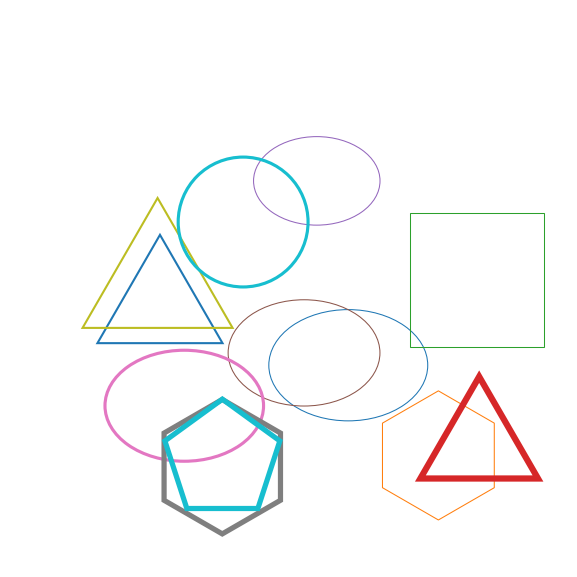[{"shape": "oval", "thickness": 0.5, "radius": 0.69, "center": [0.603, 0.367]}, {"shape": "triangle", "thickness": 1, "radius": 0.63, "center": [0.277, 0.467]}, {"shape": "hexagon", "thickness": 0.5, "radius": 0.56, "center": [0.759, 0.211]}, {"shape": "square", "thickness": 0.5, "radius": 0.58, "center": [0.826, 0.514]}, {"shape": "triangle", "thickness": 3, "radius": 0.59, "center": [0.83, 0.229]}, {"shape": "oval", "thickness": 0.5, "radius": 0.55, "center": [0.549, 0.686]}, {"shape": "oval", "thickness": 0.5, "radius": 0.66, "center": [0.526, 0.388]}, {"shape": "oval", "thickness": 1.5, "radius": 0.69, "center": [0.319, 0.297]}, {"shape": "hexagon", "thickness": 2.5, "radius": 0.58, "center": [0.385, 0.191]}, {"shape": "triangle", "thickness": 1, "radius": 0.75, "center": [0.273, 0.506]}, {"shape": "circle", "thickness": 1.5, "radius": 0.56, "center": [0.421, 0.615]}, {"shape": "pentagon", "thickness": 2.5, "radius": 0.52, "center": [0.385, 0.203]}]